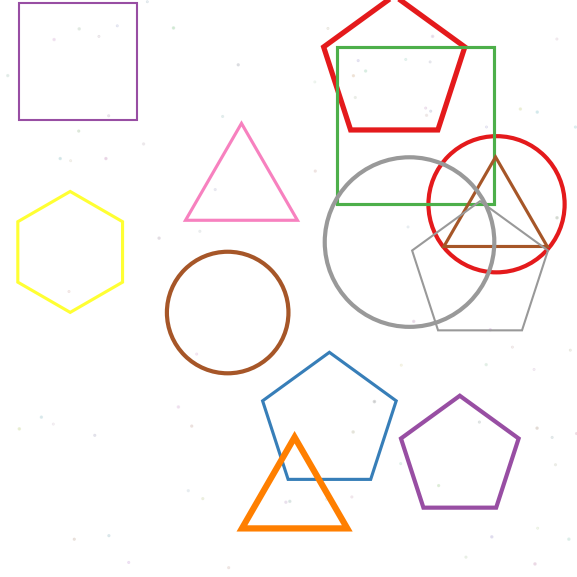[{"shape": "pentagon", "thickness": 2.5, "radius": 0.64, "center": [0.683, 0.878]}, {"shape": "circle", "thickness": 2, "radius": 0.59, "center": [0.86, 0.645]}, {"shape": "pentagon", "thickness": 1.5, "radius": 0.61, "center": [0.57, 0.267]}, {"shape": "square", "thickness": 1.5, "radius": 0.68, "center": [0.719, 0.782]}, {"shape": "pentagon", "thickness": 2, "radius": 0.54, "center": [0.796, 0.207]}, {"shape": "square", "thickness": 1, "radius": 0.51, "center": [0.135, 0.892]}, {"shape": "triangle", "thickness": 3, "radius": 0.53, "center": [0.51, 0.137]}, {"shape": "hexagon", "thickness": 1.5, "radius": 0.52, "center": [0.122, 0.563]}, {"shape": "triangle", "thickness": 1.5, "radius": 0.52, "center": [0.858, 0.624]}, {"shape": "circle", "thickness": 2, "radius": 0.53, "center": [0.394, 0.458]}, {"shape": "triangle", "thickness": 1.5, "radius": 0.56, "center": [0.418, 0.674]}, {"shape": "circle", "thickness": 2, "radius": 0.73, "center": [0.709, 0.58]}, {"shape": "pentagon", "thickness": 1, "radius": 0.62, "center": [0.831, 0.527]}]